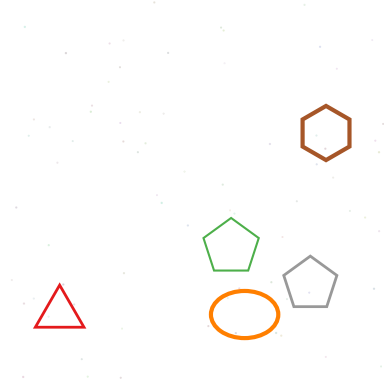[{"shape": "triangle", "thickness": 2, "radius": 0.36, "center": [0.155, 0.187]}, {"shape": "pentagon", "thickness": 1.5, "radius": 0.38, "center": [0.6, 0.358]}, {"shape": "oval", "thickness": 3, "radius": 0.44, "center": [0.635, 0.183]}, {"shape": "hexagon", "thickness": 3, "radius": 0.35, "center": [0.847, 0.655]}, {"shape": "pentagon", "thickness": 2, "radius": 0.36, "center": [0.806, 0.262]}]